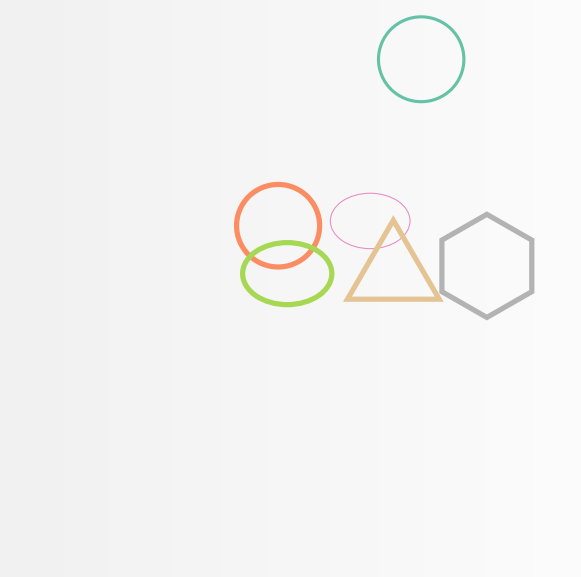[{"shape": "circle", "thickness": 1.5, "radius": 0.37, "center": [0.725, 0.897]}, {"shape": "circle", "thickness": 2.5, "radius": 0.36, "center": [0.478, 0.608]}, {"shape": "oval", "thickness": 0.5, "radius": 0.34, "center": [0.637, 0.617]}, {"shape": "oval", "thickness": 2.5, "radius": 0.38, "center": [0.494, 0.525]}, {"shape": "triangle", "thickness": 2.5, "radius": 0.46, "center": [0.677, 0.527]}, {"shape": "hexagon", "thickness": 2.5, "radius": 0.45, "center": [0.838, 0.539]}]